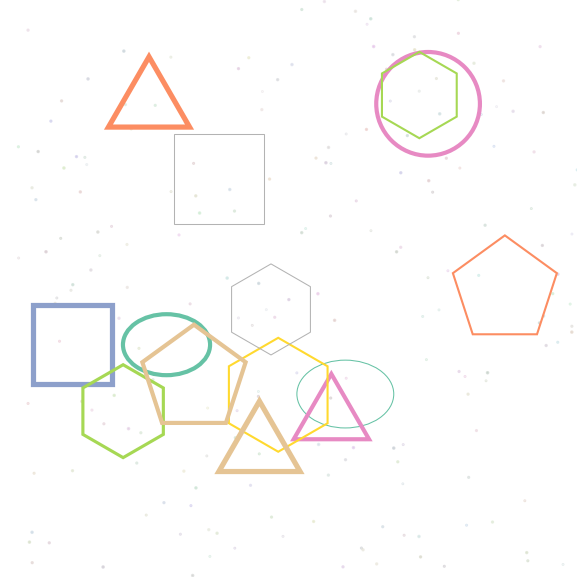[{"shape": "oval", "thickness": 2, "radius": 0.38, "center": [0.288, 0.402]}, {"shape": "oval", "thickness": 0.5, "radius": 0.42, "center": [0.598, 0.317]}, {"shape": "triangle", "thickness": 2.5, "radius": 0.41, "center": [0.258, 0.82]}, {"shape": "pentagon", "thickness": 1, "radius": 0.47, "center": [0.874, 0.497]}, {"shape": "square", "thickness": 2.5, "radius": 0.34, "center": [0.125, 0.403]}, {"shape": "circle", "thickness": 2, "radius": 0.45, "center": [0.741, 0.819]}, {"shape": "triangle", "thickness": 2, "radius": 0.38, "center": [0.574, 0.276]}, {"shape": "hexagon", "thickness": 1.5, "radius": 0.4, "center": [0.213, 0.287]}, {"shape": "hexagon", "thickness": 1, "radius": 0.37, "center": [0.726, 0.835]}, {"shape": "hexagon", "thickness": 1, "radius": 0.49, "center": [0.482, 0.316]}, {"shape": "pentagon", "thickness": 2, "radius": 0.47, "center": [0.336, 0.343]}, {"shape": "triangle", "thickness": 2.5, "radius": 0.41, "center": [0.449, 0.223]}, {"shape": "square", "thickness": 0.5, "radius": 0.39, "center": [0.379, 0.689]}, {"shape": "hexagon", "thickness": 0.5, "radius": 0.39, "center": [0.469, 0.463]}]